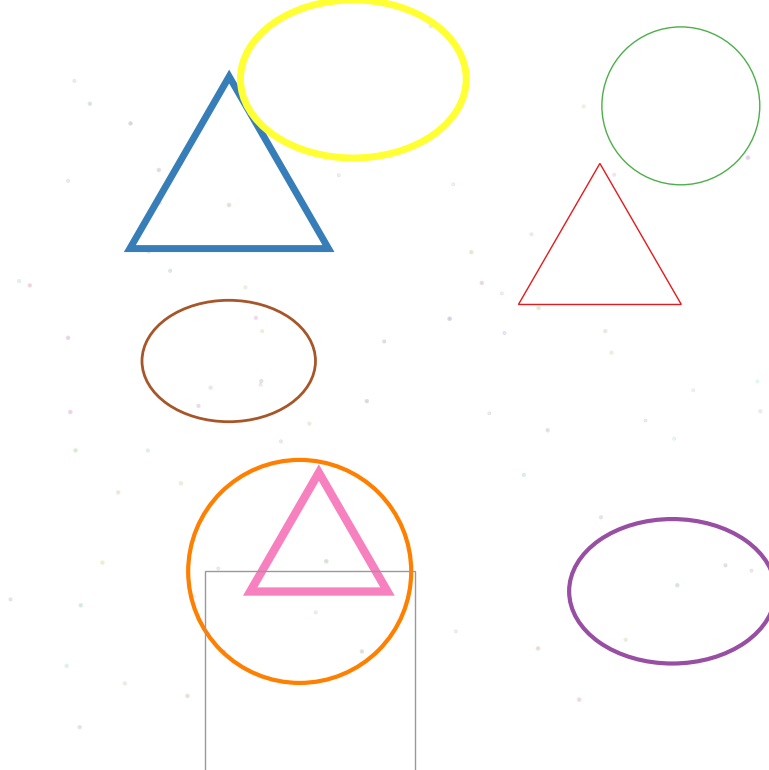[{"shape": "triangle", "thickness": 0.5, "radius": 0.61, "center": [0.779, 0.666]}, {"shape": "triangle", "thickness": 2.5, "radius": 0.74, "center": [0.298, 0.752]}, {"shape": "circle", "thickness": 0.5, "radius": 0.51, "center": [0.884, 0.863]}, {"shape": "oval", "thickness": 1.5, "radius": 0.67, "center": [0.873, 0.232]}, {"shape": "circle", "thickness": 1.5, "radius": 0.72, "center": [0.389, 0.258]}, {"shape": "oval", "thickness": 2.5, "radius": 0.73, "center": [0.459, 0.897]}, {"shape": "oval", "thickness": 1, "radius": 0.56, "center": [0.297, 0.531]}, {"shape": "triangle", "thickness": 3, "radius": 0.51, "center": [0.414, 0.283]}, {"shape": "square", "thickness": 0.5, "radius": 0.68, "center": [0.403, 0.123]}]